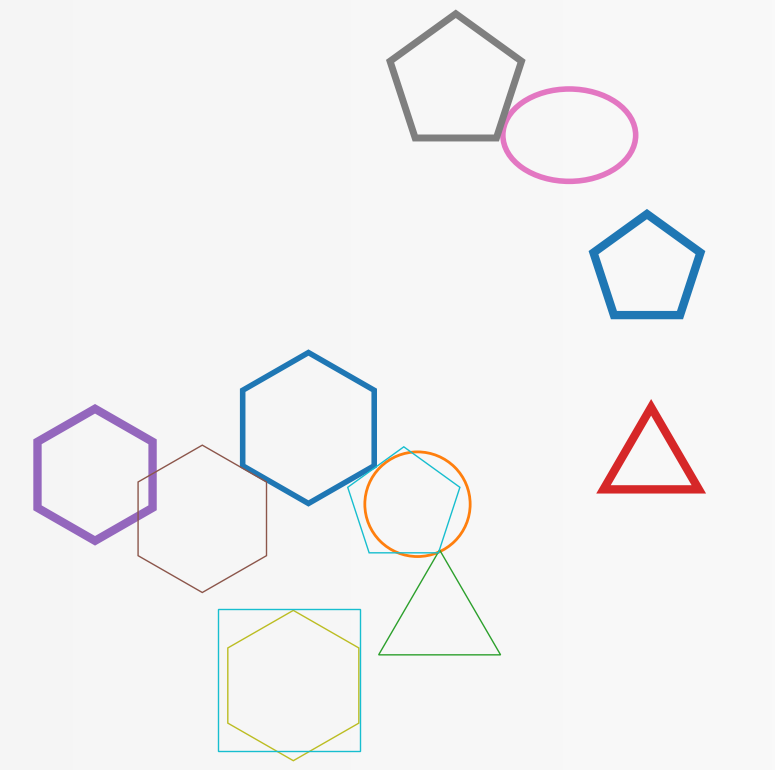[{"shape": "pentagon", "thickness": 3, "radius": 0.36, "center": [0.835, 0.649]}, {"shape": "hexagon", "thickness": 2, "radius": 0.49, "center": [0.398, 0.444]}, {"shape": "circle", "thickness": 1, "radius": 0.34, "center": [0.539, 0.345]}, {"shape": "triangle", "thickness": 0.5, "radius": 0.45, "center": [0.567, 0.195]}, {"shape": "triangle", "thickness": 3, "radius": 0.36, "center": [0.84, 0.4]}, {"shape": "hexagon", "thickness": 3, "radius": 0.43, "center": [0.123, 0.383]}, {"shape": "hexagon", "thickness": 0.5, "radius": 0.48, "center": [0.261, 0.326]}, {"shape": "oval", "thickness": 2, "radius": 0.43, "center": [0.735, 0.824]}, {"shape": "pentagon", "thickness": 2.5, "radius": 0.45, "center": [0.588, 0.893]}, {"shape": "hexagon", "thickness": 0.5, "radius": 0.49, "center": [0.378, 0.11]}, {"shape": "pentagon", "thickness": 0.5, "radius": 0.38, "center": [0.521, 0.344]}, {"shape": "square", "thickness": 0.5, "radius": 0.46, "center": [0.373, 0.117]}]